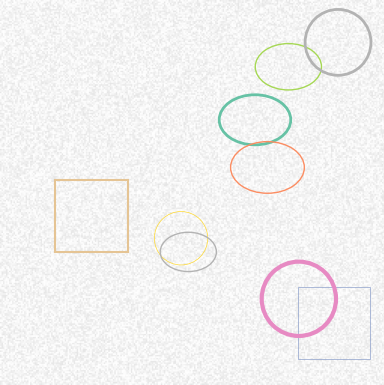[{"shape": "oval", "thickness": 2, "radius": 0.46, "center": [0.662, 0.689]}, {"shape": "oval", "thickness": 1, "radius": 0.48, "center": [0.695, 0.565]}, {"shape": "square", "thickness": 0.5, "radius": 0.47, "center": [0.869, 0.16]}, {"shape": "circle", "thickness": 3, "radius": 0.48, "center": [0.776, 0.224]}, {"shape": "oval", "thickness": 1, "radius": 0.43, "center": [0.749, 0.827]}, {"shape": "circle", "thickness": 0.5, "radius": 0.35, "center": [0.47, 0.381]}, {"shape": "square", "thickness": 1.5, "radius": 0.47, "center": [0.238, 0.44]}, {"shape": "circle", "thickness": 2, "radius": 0.43, "center": [0.878, 0.89]}, {"shape": "oval", "thickness": 1, "radius": 0.36, "center": [0.489, 0.346]}]